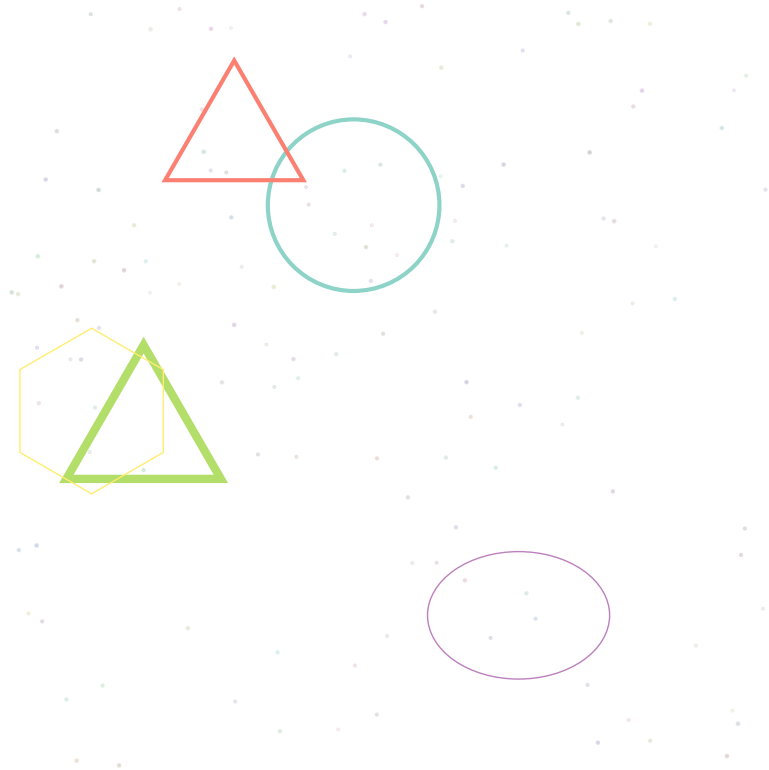[{"shape": "circle", "thickness": 1.5, "radius": 0.56, "center": [0.459, 0.734]}, {"shape": "triangle", "thickness": 1.5, "radius": 0.52, "center": [0.304, 0.818]}, {"shape": "triangle", "thickness": 3, "radius": 0.58, "center": [0.187, 0.436]}, {"shape": "oval", "thickness": 0.5, "radius": 0.59, "center": [0.673, 0.201]}, {"shape": "hexagon", "thickness": 0.5, "radius": 0.54, "center": [0.119, 0.466]}]